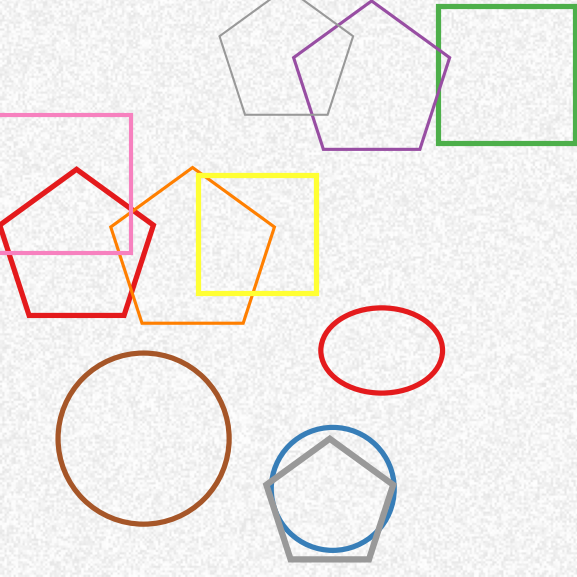[{"shape": "oval", "thickness": 2.5, "radius": 0.53, "center": [0.661, 0.392]}, {"shape": "pentagon", "thickness": 2.5, "radius": 0.7, "center": [0.133, 0.566]}, {"shape": "circle", "thickness": 2.5, "radius": 0.53, "center": [0.576, 0.153]}, {"shape": "square", "thickness": 2.5, "radius": 0.59, "center": [0.877, 0.87]}, {"shape": "pentagon", "thickness": 1.5, "radius": 0.71, "center": [0.644, 0.855]}, {"shape": "pentagon", "thickness": 1.5, "radius": 0.75, "center": [0.333, 0.56]}, {"shape": "square", "thickness": 2.5, "radius": 0.51, "center": [0.445, 0.594]}, {"shape": "circle", "thickness": 2.5, "radius": 0.74, "center": [0.249, 0.24]}, {"shape": "square", "thickness": 2, "radius": 0.6, "center": [0.108, 0.68]}, {"shape": "pentagon", "thickness": 3, "radius": 0.58, "center": [0.571, 0.124]}, {"shape": "pentagon", "thickness": 1, "radius": 0.61, "center": [0.496, 0.899]}]